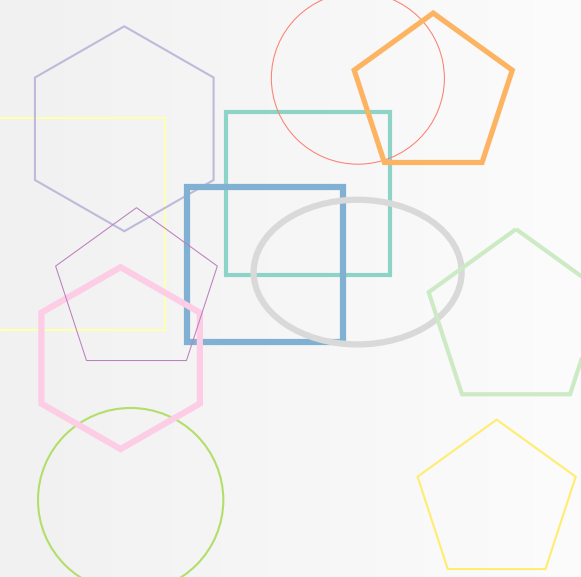[{"shape": "square", "thickness": 2, "radius": 0.71, "center": [0.53, 0.664]}, {"shape": "square", "thickness": 1, "radius": 0.92, "center": [0.1, 0.611]}, {"shape": "hexagon", "thickness": 1, "radius": 0.89, "center": [0.214, 0.776]}, {"shape": "circle", "thickness": 0.5, "radius": 0.74, "center": [0.616, 0.864]}, {"shape": "square", "thickness": 3, "radius": 0.67, "center": [0.456, 0.541]}, {"shape": "pentagon", "thickness": 2.5, "radius": 0.71, "center": [0.745, 0.833]}, {"shape": "circle", "thickness": 1, "radius": 0.8, "center": [0.225, 0.133]}, {"shape": "hexagon", "thickness": 3, "radius": 0.79, "center": [0.207, 0.379]}, {"shape": "oval", "thickness": 3, "radius": 0.89, "center": [0.615, 0.528]}, {"shape": "pentagon", "thickness": 0.5, "radius": 0.73, "center": [0.235, 0.493]}, {"shape": "pentagon", "thickness": 2, "radius": 0.79, "center": [0.888, 0.444]}, {"shape": "pentagon", "thickness": 1, "radius": 0.72, "center": [0.854, 0.13]}]